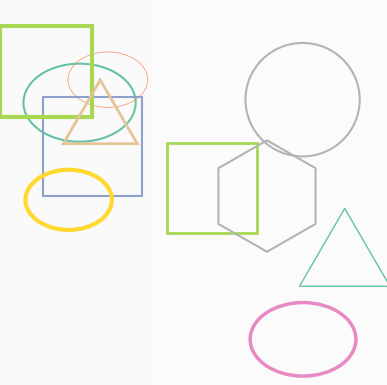[{"shape": "oval", "thickness": 1.5, "radius": 0.72, "center": [0.205, 0.733]}, {"shape": "triangle", "thickness": 1, "radius": 0.67, "center": [0.89, 0.324]}, {"shape": "oval", "thickness": 0.5, "radius": 0.51, "center": [0.278, 0.793]}, {"shape": "square", "thickness": 1.5, "radius": 0.64, "center": [0.239, 0.62]}, {"shape": "oval", "thickness": 2.5, "radius": 0.68, "center": [0.782, 0.119]}, {"shape": "square", "thickness": 3, "radius": 0.59, "center": [0.119, 0.814]}, {"shape": "square", "thickness": 2, "radius": 0.58, "center": [0.547, 0.512]}, {"shape": "oval", "thickness": 3, "radius": 0.56, "center": [0.177, 0.481]}, {"shape": "triangle", "thickness": 2, "radius": 0.55, "center": [0.259, 0.682]}, {"shape": "hexagon", "thickness": 1.5, "radius": 0.72, "center": [0.689, 0.491]}, {"shape": "circle", "thickness": 1.5, "radius": 0.74, "center": [0.781, 0.741]}]